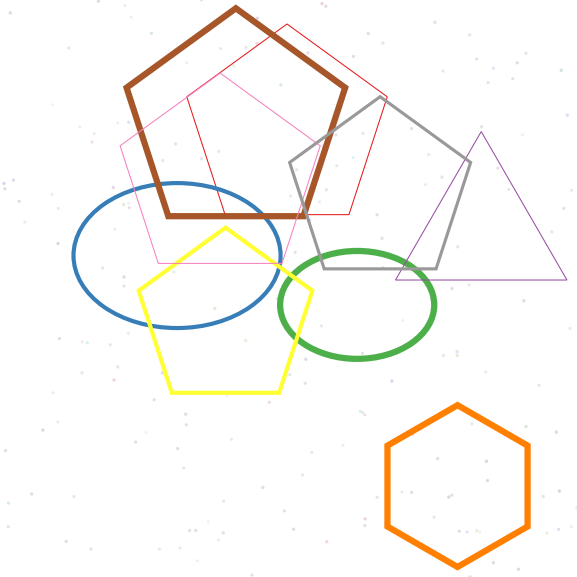[{"shape": "pentagon", "thickness": 0.5, "radius": 0.91, "center": [0.497, 0.775]}, {"shape": "oval", "thickness": 2, "radius": 0.9, "center": [0.307, 0.557]}, {"shape": "oval", "thickness": 3, "radius": 0.67, "center": [0.618, 0.471]}, {"shape": "triangle", "thickness": 0.5, "radius": 0.86, "center": [0.833, 0.6]}, {"shape": "hexagon", "thickness": 3, "radius": 0.7, "center": [0.792, 0.157]}, {"shape": "pentagon", "thickness": 2, "radius": 0.79, "center": [0.391, 0.447]}, {"shape": "pentagon", "thickness": 3, "radius": 1.0, "center": [0.408, 0.786]}, {"shape": "pentagon", "thickness": 0.5, "radius": 0.91, "center": [0.381, 0.69]}, {"shape": "pentagon", "thickness": 1.5, "radius": 0.82, "center": [0.658, 0.667]}]